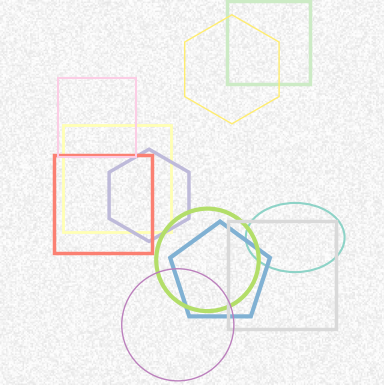[{"shape": "oval", "thickness": 1.5, "radius": 0.64, "center": [0.767, 0.383]}, {"shape": "square", "thickness": 2, "radius": 0.7, "center": [0.304, 0.536]}, {"shape": "hexagon", "thickness": 2.5, "radius": 0.6, "center": [0.387, 0.493]}, {"shape": "square", "thickness": 2.5, "radius": 0.64, "center": [0.267, 0.47]}, {"shape": "pentagon", "thickness": 3, "radius": 0.68, "center": [0.572, 0.288]}, {"shape": "circle", "thickness": 3, "radius": 0.67, "center": [0.539, 0.325]}, {"shape": "square", "thickness": 1.5, "radius": 0.51, "center": [0.253, 0.695]}, {"shape": "square", "thickness": 2.5, "radius": 0.7, "center": [0.732, 0.286]}, {"shape": "circle", "thickness": 1, "radius": 0.73, "center": [0.462, 0.156]}, {"shape": "square", "thickness": 2.5, "radius": 0.54, "center": [0.697, 0.89]}, {"shape": "hexagon", "thickness": 1, "radius": 0.71, "center": [0.602, 0.82]}]